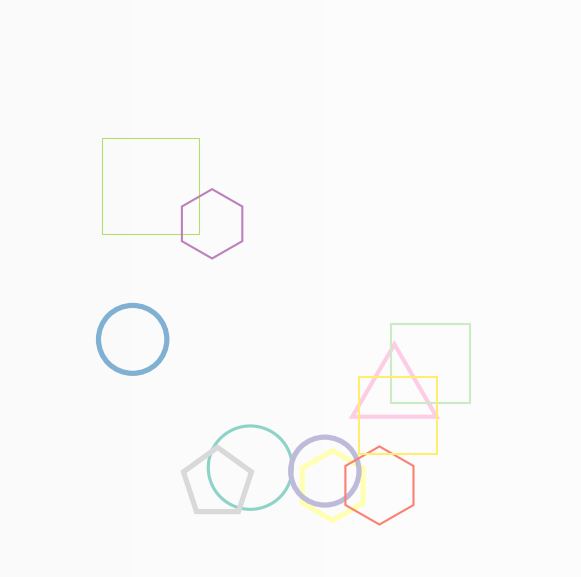[{"shape": "circle", "thickness": 1.5, "radius": 0.36, "center": [0.431, 0.189]}, {"shape": "hexagon", "thickness": 2.5, "radius": 0.3, "center": [0.572, 0.158]}, {"shape": "circle", "thickness": 2.5, "radius": 0.29, "center": [0.559, 0.183]}, {"shape": "hexagon", "thickness": 1, "radius": 0.34, "center": [0.653, 0.158]}, {"shape": "circle", "thickness": 2.5, "radius": 0.29, "center": [0.228, 0.411]}, {"shape": "square", "thickness": 0.5, "radius": 0.41, "center": [0.259, 0.677]}, {"shape": "triangle", "thickness": 2, "radius": 0.42, "center": [0.679, 0.319]}, {"shape": "pentagon", "thickness": 2.5, "radius": 0.31, "center": [0.374, 0.163]}, {"shape": "hexagon", "thickness": 1, "radius": 0.3, "center": [0.365, 0.612]}, {"shape": "square", "thickness": 1, "radius": 0.34, "center": [0.74, 0.37]}, {"shape": "square", "thickness": 1, "radius": 0.33, "center": [0.684, 0.279]}]